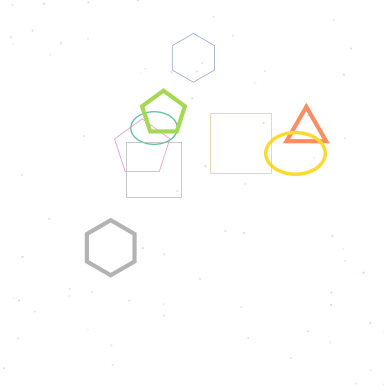[{"shape": "oval", "thickness": 1, "radius": 0.3, "center": [0.4, 0.667]}, {"shape": "triangle", "thickness": 3, "radius": 0.3, "center": [0.796, 0.663]}, {"shape": "hexagon", "thickness": 0.5, "radius": 0.32, "center": [0.502, 0.85]}, {"shape": "pentagon", "thickness": 0.5, "radius": 0.38, "center": [0.369, 0.616]}, {"shape": "pentagon", "thickness": 3, "radius": 0.29, "center": [0.425, 0.706]}, {"shape": "oval", "thickness": 2.5, "radius": 0.39, "center": [0.767, 0.602]}, {"shape": "square", "thickness": 0.5, "radius": 0.39, "center": [0.625, 0.628]}, {"shape": "square", "thickness": 0.5, "radius": 0.36, "center": [0.4, 0.56]}, {"shape": "hexagon", "thickness": 3, "radius": 0.36, "center": [0.288, 0.357]}]